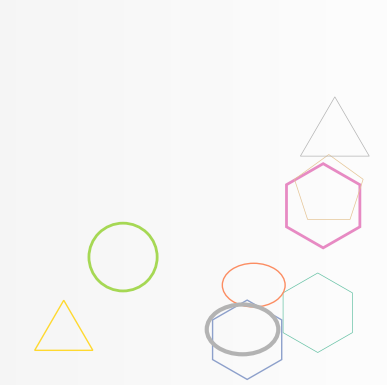[{"shape": "hexagon", "thickness": 0.5, "radius": 0.52, "center": [0.82, 0.188]}, {"shape": "oval", "thickness": 1, "radius": 0.41, "center": [0.655, 0.259]}, {"shape": "hexagon", "thickness": 1, "radius": 0.52, "center": [0.638, 0.118]}, {"shape": "hexagon", "thickness": 2, "radius": 0.55, "center": [0.834, 0.466]}, {"shape": "circle", "thickness": 2, "radius": 0.44, "center": [0.318, 0.332]}, {"shape": "triangle", "thickness": 1, "radius": 0.43, "center": [0.165, 0.133]}, {"shape": "pentagon", "thickness": 0.5, "radius": 0.47, "center": [0.849, 0.505]}, {"shape": "triangle", "thickness": 0.5, "radius": 0.51, "center": [0.864, 0.646]}, {"shape": "oval", "thickness": 3, "radius": 0.46, "center": [0.626, 0.144]}]